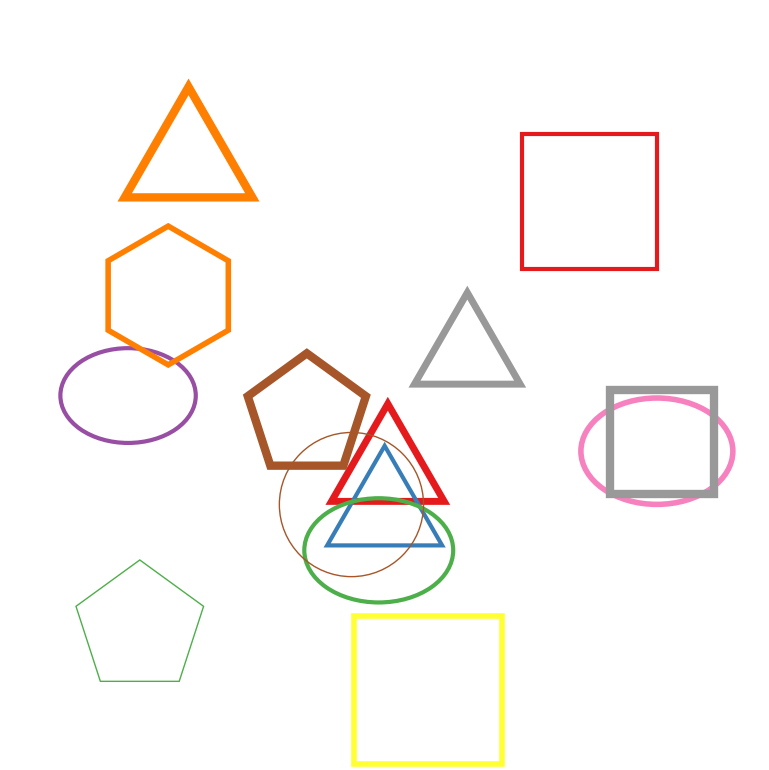[{"shape": "triangle", "thickness": 2.5, "radius": 0.42, "center": [0.504, 0.391]}, {"shape": "square", "thickness": 1.5, "radius": 0.44, "center": [0.765, 0.738]}, {"shape": "triangle", "thickness": 1.5, "radius": 0.43, "center": [0.5, 0.335]}, {"shape": "pentagon", "thickness": 0.5, "radius": 0.44, "center": [0.182, 0.186]}, {"shape": "oval", "thickness": 1.5, "radius": 0.48, "center": [0.492, 0.285]}, {"shape": "oval", "thickness": 1.5, "radius": 0.44, "center": [0.166, 0.486]}, {"shape": "triangle", "thickness": 3, "radius": 0.48, "center": [0.245, 0.791]}, {"shape": "hexagon", "thickness": 2, "radius": 0.45, "center": [0.218, 0.616]}, {"shape": "square", "thickness": 2, "radius": 0.48, "center": [0.555, 0.104]}, {"shape": "circle", "thickness": 0.5, "radius": 0.47, "center": [0.456, 0.345]}, {"shape": "pentagon", "thickness": 3, "radius": 0.4, "center": [0.398, 0.46]}, {"shape": "oval", "thickness": 2, "radius": 0.49, "center": [0.853, 0.414]}, {"shape": "triangle", "thickness": 2.5, "radius": 0.4, "center": [0.607, 0.541]}, {"shape": "square", "thickness": 3, "radius": 0.34, "center": [0.86, 0.426]}]